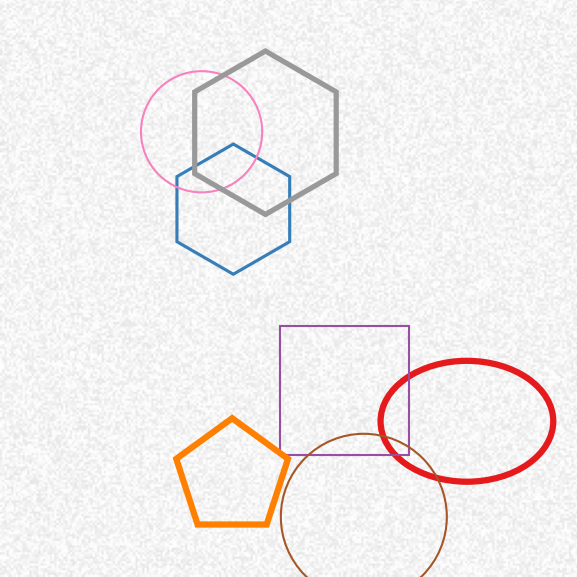[{"shape": "oval", "thickness": 3, "radius": 0.75, "center": [0.809, 0.27]}, {"shape": "hexagon", "thickness": 1.5, "radius": 0.56, "center": [0.404, 0.637]}, {"shape": "square", "thickness": 1, "radius": 0.56, "center": [0.597, 0.323]}, {"shape": "pentagon", "thickness": 3, "radius": 0.51, "center": [0.402, 0.173]}, {"shape": "circle", "thickness": 1, "radius": 0.72, "center": [0.63, 0.104]}, {"shape": "circle", "thickness": 1, "radius": 0.52, "center": [0.349, 0.771]}, {"shape": "hexagon", "thickness": 2.5, "radius": 0.71, "center": [0.46, 0.769]}]